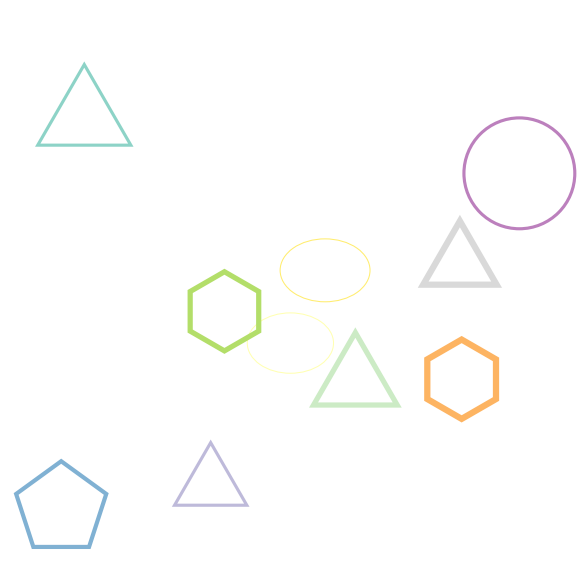[{"shape": "triangle", "thickness": 1.5, "radius": 0.47, "center": [0.146, 0.794]}, {"shape": "oval", "thickness": 0.5, "radius": 0.37, "center": [0.503, 0.405]}, {"shape": "triangle", "thickness": 1.5, "radius": 0.36, "center": [0.365, 0.16]}, {"shape": "pentagon", "thickness": 2, "radius": 0.41, "center": [0.106, 0.118]}, {"shape": "hexagon", "thickness": 3, "radius": 0.34, "center": [0.799, 0.342]}, {"shape": "hexagon", "thickness": 2.5, "radius": 0.34, "center": [0.389, 0.46]}, {"shape": "triangle", "thickness": 3, "radius": 0.37, "center": [0.796, 0.543]}, {"shape": "circle", "thickness": 1.5, "radius": 0.48, "center": [0.899, 0.699]}, {"shape": "triangle", "thickness": 2.5, "radius": 0.42, "center": [0.615, 0.34]}, {"shape": "oval", "thickness": 0.5, "radius": 0.39, "center": [0.563, 0.531]}]